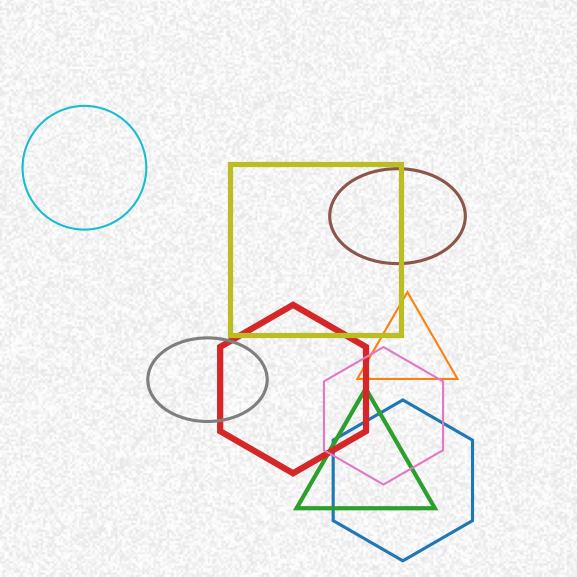[{"shape": "hexagon", "thickness": 1.5, "radius": 0.7, "center": [0.698, 0.167]}, {"shape": "triangle", "thickness": 1, "radius": 0.5, "center": [0.705, 0.393]}, {"shape": "triangle", "thickness": 2, "radius": 0.69, "center": [0.633, 0.188]}, {"shape": "hexagon", "thickness": 3, "radius": 0.73, "center": [0.507, 0.325]}, {"shape": "oval", "thickness": 1.5, "radius": 0.59, "center": [0.688, 0.625]}, {"shape": "hexagon", "thickness": 1, "radius": 0.6, "center": [0.664, 0.279]}, {"shape": "oval", "thickness": 1.5, "radius": 0.52, "center": [0.359, 0.342]}, {"shape": "square", "thickness": 2.5, "radius": 0.74, "center": [0.547, 0.567]}, {"shape": "circle", "thickness": 1, "radius": 0.54, "center": [0.146, 0.709]}]